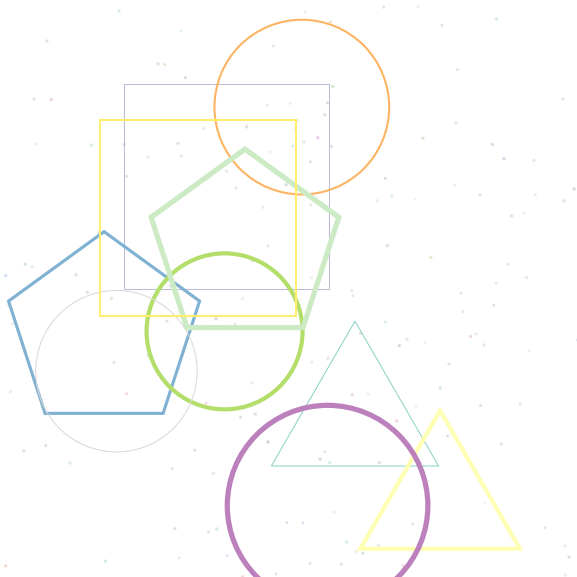[{"shape": "triangle", "thickness": 0.5, "radius": 0.84, "center": [0.615, 0.276]}, {"shape": "triangle", "thickness": 2, "radius": 0.8, "center": [0.762, 0.129]}, {"shape": "square", "thickness": 0.5, "radius": 0.89, "center": [0.392, 0.676]}, {"shape": "pentagon", "thickness": 1.5, "radius": 0.87, "center": [0.18, 0.424]}, {"shape": "circle", "thickness": 1, "radius": 0.76, "center": [0.523, 0.814]}, {"shape": "circle", "thickness": 2, "radius": 0.68, "center": [0.389, 0.425]}, {"shape": "circle", "thickness": 0.5, "radius": 0.7, "center": [0.202, 0.356]}, {"shape": "circle", "thickness": 2.5, "radius": 0.87, "center": [0.567, 0.124]}, {"shape": "pentagon", "thickness": 2.5, "radius": 0.85, "center": [0.424, 0.57]}, {"shape": "square", "thickness": 1, "radius": 0.85, "center": [0.342, 0.622]}]